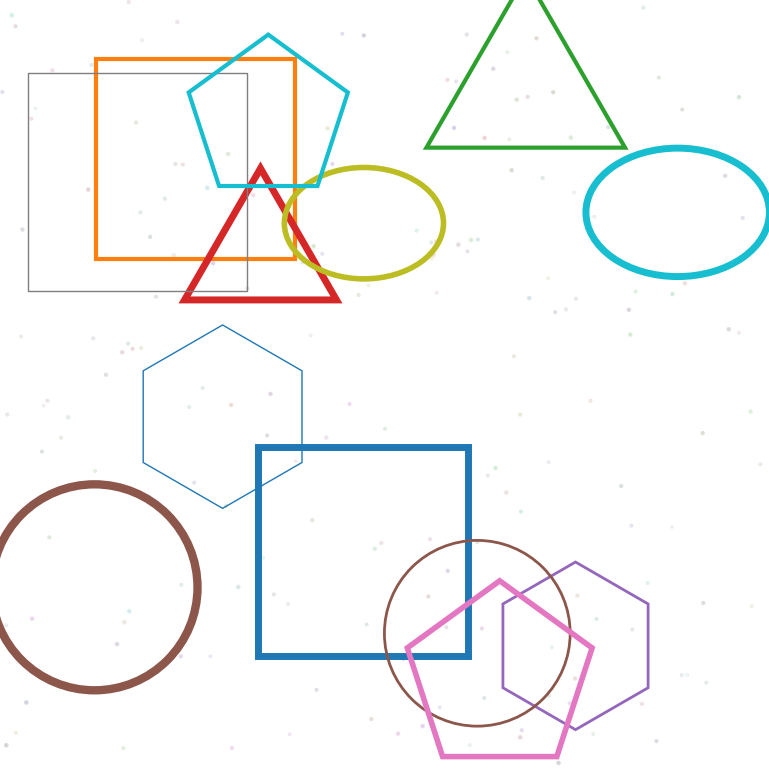[{"shape": "square", "thickness": 2.5, "radius": 0.68, "center": [0.471, 0.284]}, {"shape": "hexagon", "thickness": 0.5, "radius": 0.6, "center": [0.289, 0.459]}, {"shape": "square", "thickness": 1.5, "radius": 0.65, "center": [0.254, 0.794]}, {"shape": "triangle", "thickness": 1.5, "radius": 0.74, "center": [0.683, 0.883]}, {"shape": "triangle", "thickness": 2.5, "radius": 0.57, "center": [0.338, 0.667]}, {"shape": "hexagon", "thickness": 1, "radius": 0.54, "center": [0.747, 0.161]}, {"shape": "circle", "thickness": 1, "radius": 0.6, "center": [0.62, 0.178]}, {"shape": "circle", "thickness": 3, "radius": 0.67, "center": [0.123, 0.237]}, {"shape": "pentagon", "thickness": 2, "radius": 0.63, "center": [0.649, 0.12]}, {"shape": "square", "thickness": 0.5, "radius": 0.71, "center": [0.179, 0.763]}, {"shape": "oval", "thickness": 2, "radius": 0.52, "center": [0.473, 0.71]}, {"shape": "oval", "thickness": 2.5, "radius": 0.6, "center": [0.88, 0.724]}, {"shape": "pentagon", "thickness": 1.5, "radius": 0.54, "center": [0.348, 0.846]}]